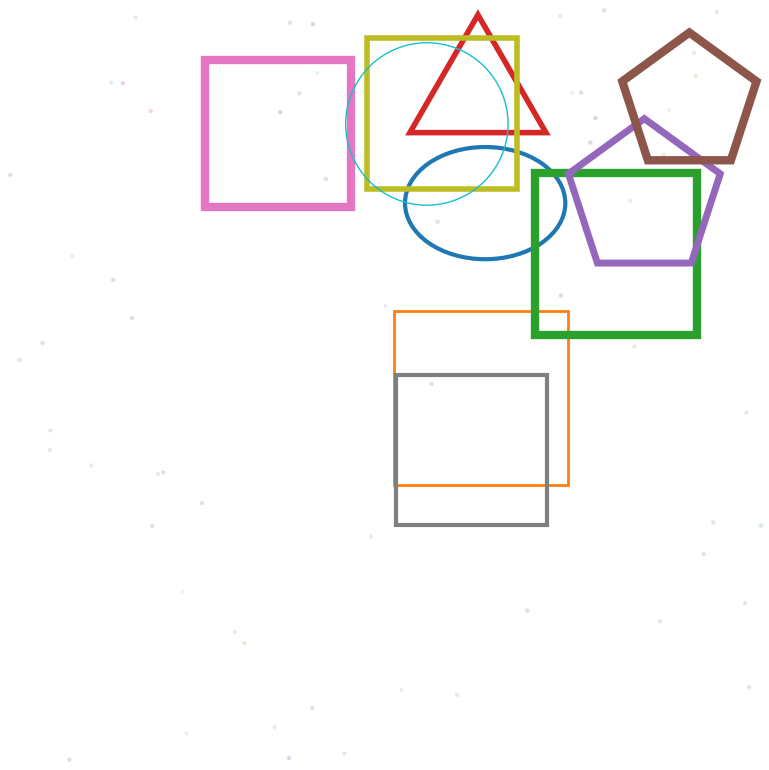[{"shape": "oval", "thickness": 1.5, "radius": 0.52, "center": [0.63, 0.736]}, {"shape": "square", "thickness": 1, "radius": 0.57, "center": [0.624, 0.483]}, {"shape": "square", "thickness": 3, "radius": 0.53, "center": [0.8, 0.67]}, {"shape": "triangle", "thickness": 2, "radius": 0.51, "center": [0.621, 0.879]}, {"shape": "pentagon", "thickness": 2.5, "radius": 0.52, "center": [0.837, 0.742]}, {"shape": "pentagon", "thickness": 3, "radius": 0.46, "center": [0.895, 0.866]}, {"shape": "square", "thickness": 3, "radius": 0.48, "center": [0.361, 0.827]}, {"shape": "square", "thickness": 1.5, "radius": 0.49, "center": [0.613, 0.415]}, {"shape": "square", "thickness": 2, "radius": 0.49, "center": [0.574, 0.852]}, {"shape": "circle", "thickness": 0.5, "radius": 0.53, "center": [0.554, 0.839]}]